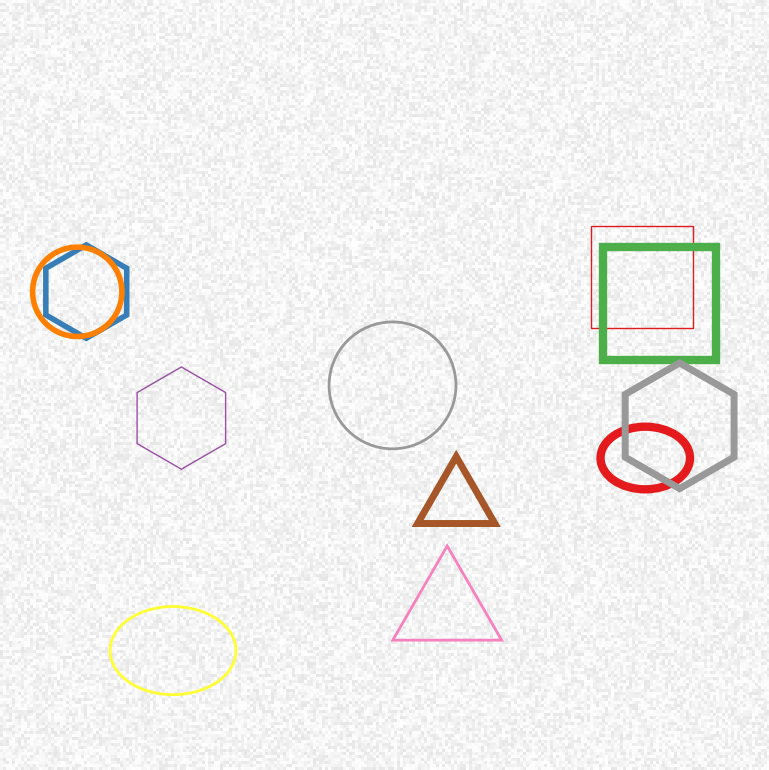[{"shape": "oval", "thickness": 3, "radius": 0.29, "center": [0.838, 0.405]}, {"shape": "square", "thickness": 0.5, "radius": 0.33, "center": [0.834, 0.641]}, {"shape": "hexagon", "thickness": 2, "radius": 0.3, "center": [0.112, 0.621]}, {"shape": "square", "thickness": 3, "radius": 0.37, "center": [0.856, 0.606]}, {"shape": "hexagon", "thickness": 0.5, "radius": 0.33, "center": [0.236, 0.457]}, {"shape": "circle", "thickness": 2, "radius": 0.29, "center": [0.1, 0.621]}, {"shape": "oval", "thickness": 1, "radius": 0.41, "center": [0.225, 0.155]}, {"shape": "triangle", "thickness": 2.5, "radius": 0.29, "center": [0.593, 0.349]}, {"shape": "triangle", "thickness": 1, "radius": 0.41, "center": [0.581, 0.209]}, {"shape": "hexagon", "thickness": 2.5, "radius": 0.41, "center": [0.883, 0.447]}, {"shape": "circle", "thickness": 1, "radius": 0.41, "center": [0.51, 0.499]}]